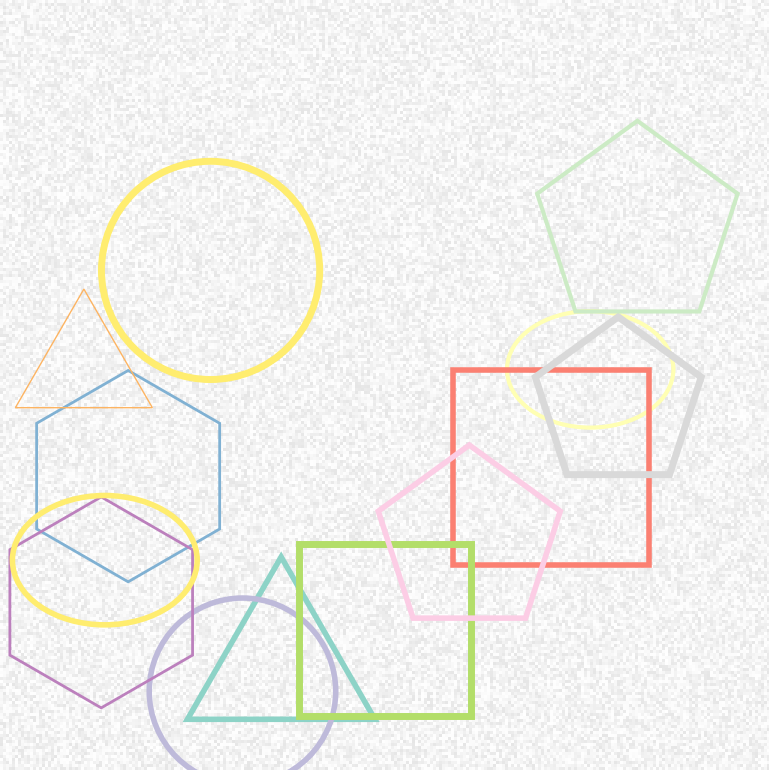[{"shape": "triangle", "thickness": 2, "radius": 0.7, "center": [0.365, 0.136]}, {"shape": "oval", "thickness": 1.5, "radius": 0.54, "center": [0.766, 0.52]}, {"shape": "circle", "thickness": 2, "radius": 0.61, "center": [0.315, 0.102]}, {"shape": "square", "thickness": 2, "radius": 0.63, "center": [0.716, 0.393]}, {"shape": "hexagon", "thickness": 1, "radius": 0.69, "center": [0.166, 0.382]}, {"shape": "triangle", "thickness": 0.5, "radius": 0.51, "center": [0.109, 0.522]}, {"shape": "square", "thickness": 2.5, "radius": 0.56, "center": [0.5, 0.181]}, {"shape": "pentagon", "thickness": 2, "radius": 0.62, "center": [0.609, 0.298]}, {"shape": "pentagon", "thickness": 2.5, "radius": 0.57, "center": [0.803, 0.475]}, {"shape": "hexagon", "thickness": 1, "radius": 0.68, "center": [0.131, 0.218]}, {"shape": "pentagon", "thickness": 1.5, "radius": 0.68, "center": [0.828, 0.706]}, {"shape": "oval", "thickness": 2, "radius": 0.6, "center": [0.136, 0.273]}, {"shape": "circle", "thickness": 2.5, "radius": 0.71, "center": [0.273, 0.649]}]